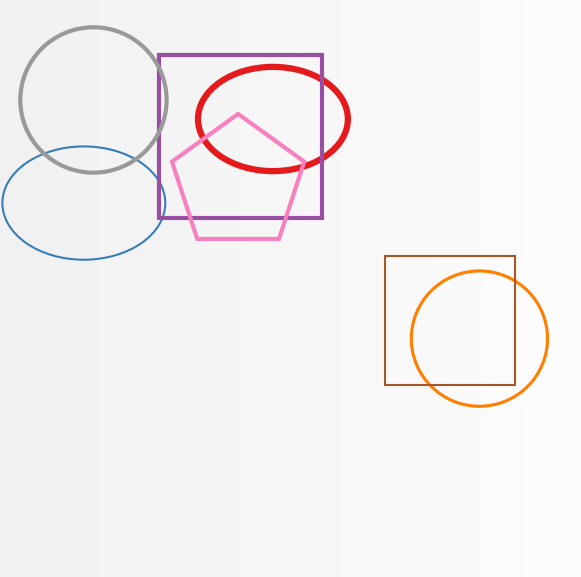[{"shape": "oval", "thickness": 3, "radius": 0.64, "center": [0.47, 0.793]}, {"shape": "oval", "thickness": 1, "radius": 0.7, "center": [0.144, 0.648]}, {"shape": "square", "thickness": 2, "radius": 0.7, "center": [0.414, 0.763]}, {"shape": "circle", "thickness": 1.5, "radius": 0.59, "center": [0.825, 0.413]}, {"shape": "square", "thickness": 1, "radius": 0.56, "center": [0.775, 0.444]}, {"shape": "pentagon", "thickness": 2, "radius": 0.6, "center": [0.41, 0.682]}, {"shape": "circle", "thickness": 2, "radius": 0.63, "center": [0.161, 0.826]}]